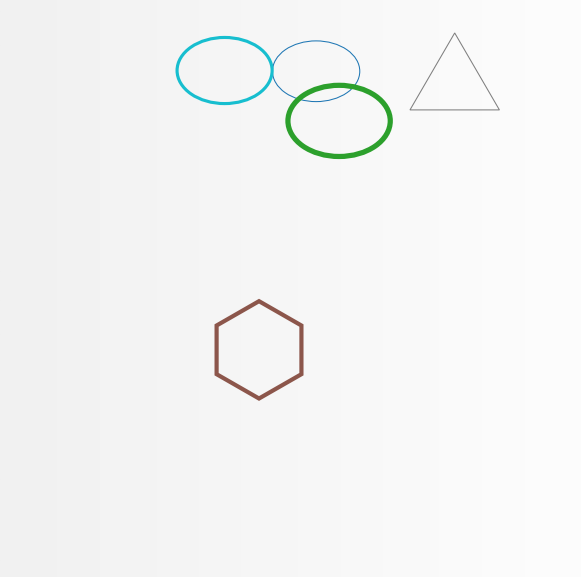[{"shape": "oval", "thickness": 0.5, "radius": 0.38, "center": [0.544, 0.876]}, {"shape": "oval", "thickness": 2.5, "radius": 0.44, "center": [0.583, 0.79]}, {"shape": "hexagon", "thickness": 2, "radius": 0.42, "center": [0.446, 0.393]}, {"shape": "triangle", "thickness": 0.5, "radius": 0.44, "center": [0.782, 0.853]}, {"shape": "oval", "thickness": 1.5, "radius": 0.41, "center": [0.386, 0.877]}]